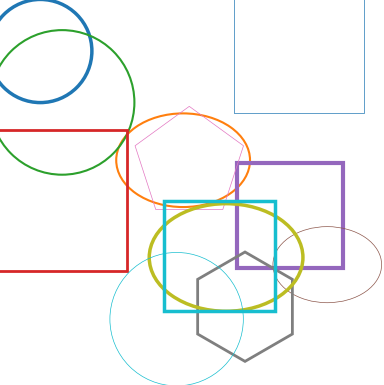[{"shape": "square", "thickness": 0.5, "radius": 0.84, "center": [0.777, 0.876]}, {"shape": "circle", "thickness": 2.5, "radius": 0.67, "center": [0.105, 0.867]}, {"shape": "oval", "thickness": 1.5, "radius": 0.87, "center": [0.476, 0.584]}, {"shape": "circle", "thickness": 1.5, "radius": 0.94, "center": [0.161, 0.734]}, {"shape": "square", "thickness": 2, "radius": 0.92, "center": [0.147, 0.479]}, {"shape": "square", "thickness": 3, "radius": 0.69, "center": [0.754, 0.44]}, {"shape": "oval", "thickness": 0.5, "radius": 0.71, "center": [0.85, 0.313]}, {"shape": "pentagon", "thickness": 0.5, "radius": 0.74, "center": [0.492, 0.576]}, {"shape": "hexagon", "thickness": 2, "radius": 0.71, "center": [0.636, 0.203]}, {"shape": "oval", "thickness": 2.5, "radius": 1.0, "center": [0.587, 0.331]}, {"shape": "circle", "thickness": 0.5, "radius": 0.87, "center": [0.459, 0.171]}, {"shape": "square", "thickness": 2.5, "radius": 0.72, "center": [0.57, 0.335]}]